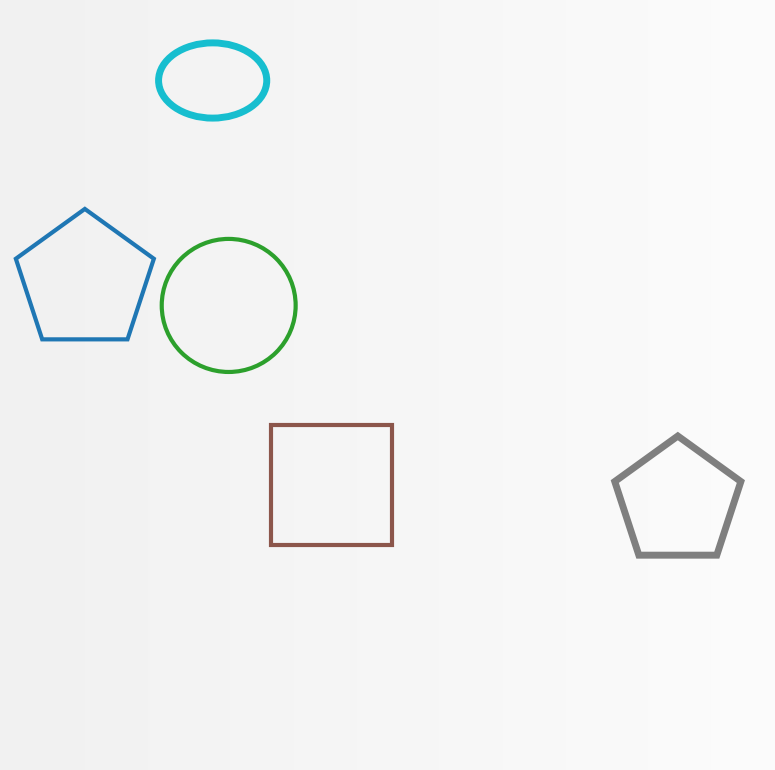[{"shape": "pentagon", "thickness": 1.5, "radius": 0.47, "center": [0.109, 0.635]}, {"shape": "circle", "thickness": 1.5, "radius": 0.43, "center": [0.295, 0.603]}, {"shape": "square", "thickness": 1.5, "radius": 0.39, "center": [0.428, 0.37]}, {"shape": "pentagon", "thickness": 2.5, "radius": 0.43, "center": [0.875, 0.348]}, {"shape": "oval", "thickness": 2.5, "radius": 0.35, "center": [0.274, 0.895]}]